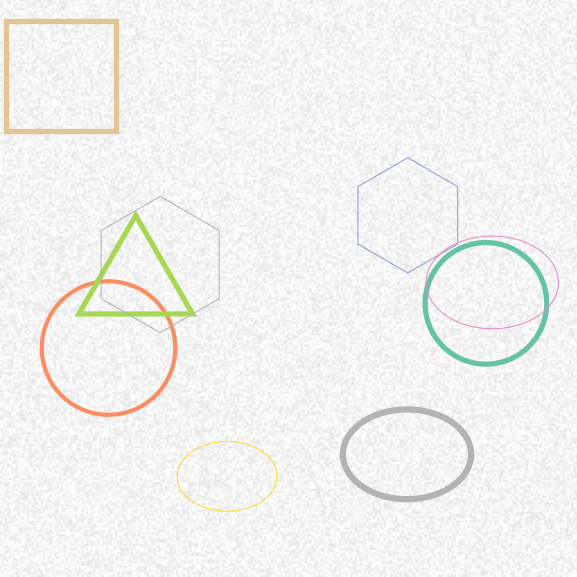[{"shape": "circle", "thickness": 2.5, "radius": 0.53, "center": [0.841, 0.474]}, {"shape": "circle", "thickness": 2, "radius": 0.58, "center": [0.188, 0.396]}, {"shape": "hexagon", "thickness": 0.5, "radius": 0.5, "center": [0.706, 0.626]}, {"shape": "oval", "thickness": 0.5, "radius": 0.57, "center": [0.852, 0.51]}, {"shape": "triangle", "thickness": 2.5, "radius": 0.57, "center": [0.235, 0.512]}, {"shape": "oval", "thickness": 0.5, "radius": 0.43, "center": [0.393, 0.174]}, {"shape": "square", "thickness": 2.5, "radius": 0.48, "center": [0.106, 0.867]}, {"shape": "hexagon", "thickness": 0.5, "radius": 0.59, "center": [0.277, 0.541]}, {"shape": "oval", "thickness": 3, "radius": 0.56, "center": [0.705, 0.212]}]